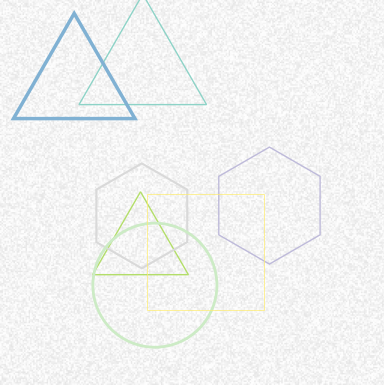[{"shape": "triangle", "thickness": 1, "radius": 0.96, "center": [0.371, 0.824]}, {"shape": "hexagon", "thickness": 1, "radius": 0.76, "center": [0.7, 0.466]}, {"shape": "triangle", "thickness": 2.5, "radius": 0.91, "center": [0.193, 0.783]}, {"shape": "triangle", "thickness": 1, "radius": 0.72, "center": [0.365, 0.358]}, {"shape": "hexagon", "thickness": 1.5, "radius": 0.68, "center": [0.368, 0.439]}, {"shape": "circle", "thickness": 2, "radius": 0.81, "center": [0.402, 0.259]}, {"shape": "square", "thickness": 0.5, "radius": 0.76, "center": [0.533, 0.346]}]